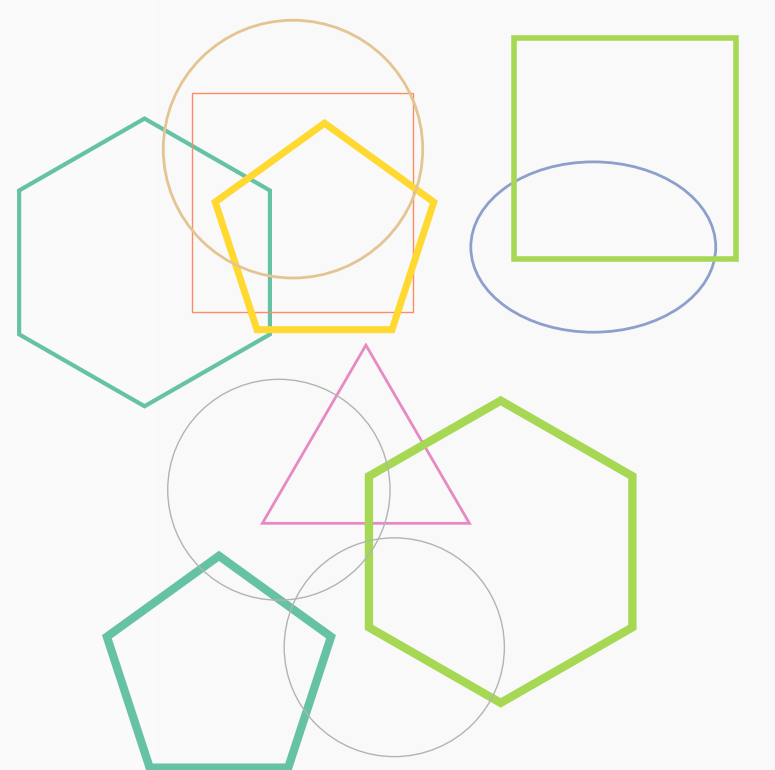[{"shape": "pentagon", "thickness": 3, "radius": 0.76, "center": [0.283, 0.126]}, {"shape": "hexagon", "thickness": 1.5, "radius": 0.93, "center": [0.186, 0.659]}, {"shape": "square", "thickness": 0.5, "radius": 0.71, "center": [0.391, 0.737]}, {"shape": "oval", "thickness": 1, "radius": 0.79, "center": [0.766, 0.679]}, {"shape": "triangle", "thickness": 1, "radius": 0.77, "center": [0.472, 0.397]}, {"shape": "hexagon", "thickness": 3, "radius": 0.98, "center": [0.646, 0.283]}, {"shape": "square", "thickness": 2, "radius": 0.72, "center": [0.806, 0.808]}, {"shape": "pentagon", "thickness": 2.5, "radius": 0.74, "center": [0.419, 0.692]}, {"shape": "circle", "thickness": 1, "radius": 0.84, "center": [0.378, 0.806]}, {"shape": "circle", "thickness": 0.5, "radius": 0.72, "center": [0.36, 0.364]}, {"shape": "circle", "thickness": 0.5, "radius": 0.71, "center": [0.509, 0.159]}]